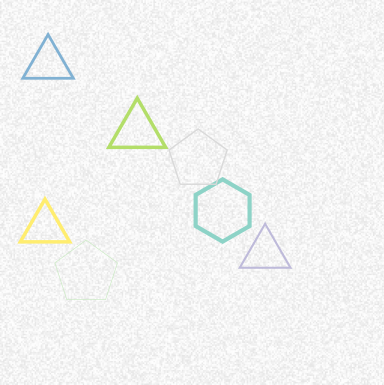[{"shape": "hexagon", "thickness": 3, "radius": 0.4, "center": [0.578, 0.453]}, {"shape": "triangle", "thickness": 1.5, "radius": 0.38, "center": [0.689, 0.343]}, {"shape": "triangle", "thickness": 2, "radius": 0.38, "center": [0.125, 0.835]}, {"shape": "triangle", "thickness": 2.5, "radius": 0.43, "center": [0.356, 0.66]}, {"shape": "pentagon", "thickness": 1, "radius": 0.4, "center": [0.515, 0.586]}, {"shape": "pentagon", "thickness": 0.5, "radius": 0.43, "center": [0.224, 0.291]}, {"shape": "triangle", "thickness": 2.5, "radius": 0.37, "center": [0.117, 0.409]}]